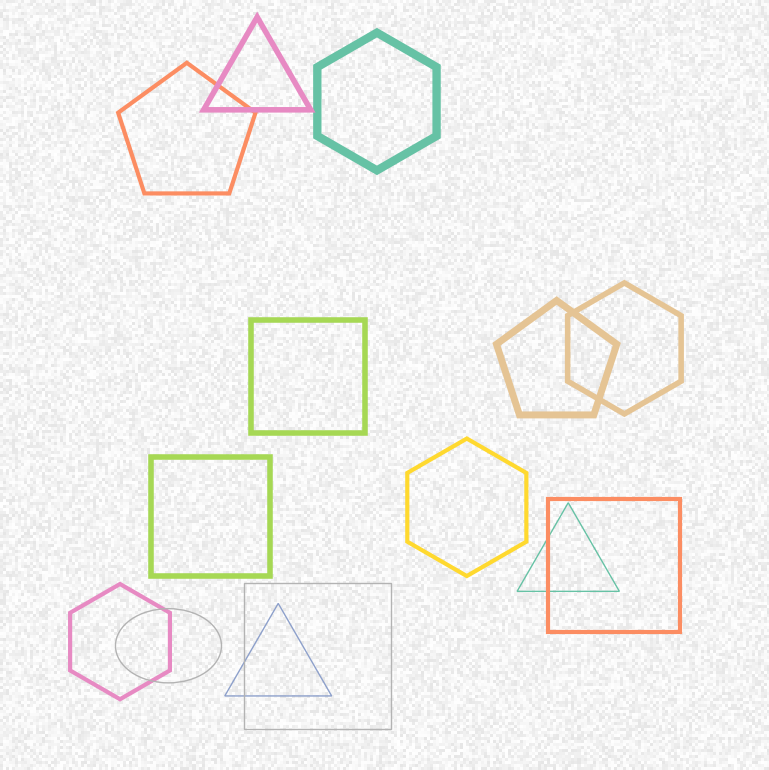[{"shape": "hexagon", "thickness": 3, "radius": 0.45, "center": [0.49, 0.868]}, {"shape": "triangle", "thickness": 0.5, "radius": 0.38, "center": [0.738, 0.27]}, {"shape": "square", "thickness": 1.5, "radius": 0.43, "center": [0.797, 0.265]}, {"shape": "pentagon", "thickness": 1.5, "radius": 0.47, "center": [0.243, 0.825]}, {"shape": "triangle", "thickness": 0.5, "radius": 0.4, "center": [0.361, 0.136]}, {"shape": "triangle", "thickness": 2, "radius": 0.4, "center": [0.334, 0.898]}, {"shape": "hexagon", "thickness": 1.5, "radius": 0.37, "center": [0.156, 0.167]}, {"shape": "square", "thickness": 2, "radius": 0.39, "center": [0.274, 0.329]}, {"shape": "square", "thickness": 2, "radius": 0.37, "center": [0.4, 0.511]}, {"shape": "hexagon", "thickness": 1.5, "radius": 0.45, "center": [0.606, 0.341]}, {"shape": "hexagon", "thickness": 2, "radius": 0.43, "center": [0.811, 0.548]}, {"shape": "pentagon", "thickness": 2.5, "radius": 0.41, "center": [0.723, 0.528]}, {"shape": "oval", "thickness": 0.5, "radius": 0.34, "center": [0.219, 0.161]}, {"shape": "square", "thickness": 0.5, "radius": 0.48, "center": [0.412, 0.148]}]